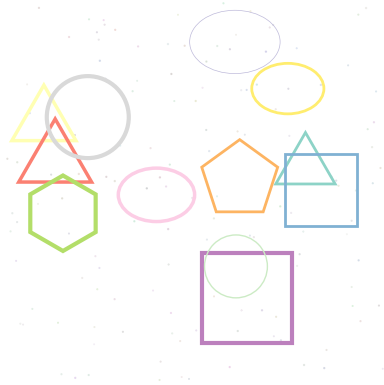[{"shape": "triangle", "thickness": 2, "radius": 0.45, "center": [0.793, 0.567]}, {"shape": "triangle", "thickness": 2.5, "radius": 0.48, "center": [0.114, 0.683]}, {"shape": "oval", "thickness": 0.5, "radius": 0.59, "center": [0.61, 0.891]}, {"shape": "triangle", "thickness": 2.5, "radius": 0.55, "center": [0.143, 0.582]}, {"shape": "square", "thickness": 2, "radius": 0.47, "center": [0.833, 0.507]}, {"shape": "pentagon", "thickness": 2, "radius": 0.52, "center": [0.623, 0.534]}, {"shape": "hexagon", "thickness": 3, "radius": 0.49, "center": [0.164, 0.446]}, {"shape": "oval", "thickness": 2.5, "radius": 0.5, "center": [0.406, 0.494]}, {"shape": "circle", "thickness": 3, "radius": 0.53, "center": [0.228, 0.696]}, {"shape": "square", "thickness": 3, "radius": 0.58, "center": [0.641, 0.225]}, {"shape": "circle", "thickness": 1, "radius": 0.41, "center": [0.613, 0.308]}, {"shape": "oval", "thickness": 2, "radius": 0.47, "center": [0.748, 0.77]}]